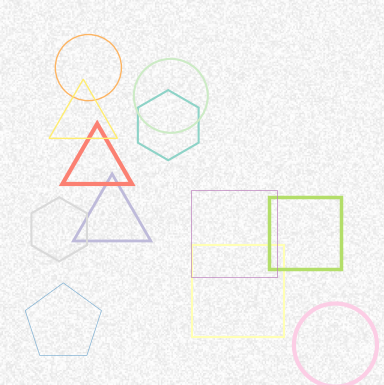[{"shape": "hexagon", "thickness": 1.5, "radius": 0.46, "center": [0.437, 0.675]}, {"shape": "square", "thickness": 1.5, "radius": 0.6, "center": [0.617, 0.245]}, {"shape": "triangle", "thickness": 2, "radius": 0.58, "center": [0.291, 0.432]}, {"shape": "triangle", "thickness": 3, "radius": 0.52, "center": [0.252, 0.574]}, {"shape": "pentagon", "thickness": 0.5, "radius": 0.52, "center": [0.164, 0.161]}, {"shape": "circle", "thickness": 1, "radius": 0.43, "center": [0.23, 0.824]}, {"shape": "square", "thickness": 2.5, "radius": 0.47, "center": [0.792, 0.395]}, {"shape": "circle", "thickness": 3, "radius": 0.54, "center": [0.871, 0.104]}, {"shape": "hexagon", "thickness": 1.5, "radius": 0.42, "center": [0.154, 0.404]}, {"shape": "square", "thickness": 0.5, "radius": 0.56, "center": [0.608, 0.394]}, {"shape": "circle", "thickness": 1.5, "radius": 0.48, "center": [0.444, 0.751]}, {"shape": "triangle", "thickness": 1, "radius": 0.51, "center": [0.216, 0.692]}]